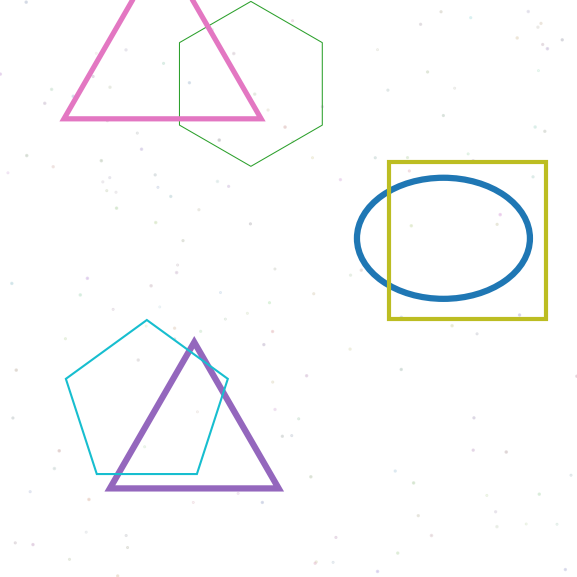[{"shape": "oval", "thickness": 3, "radius": 0.75, "center": [0.768, 0.586]}, {"shape": "hexagon", "thickness": 0.5, "radius": 0.71, "center": [0.434, 0.854]}, {"shape": "triangle", "thickness": 3, "radius": 0.84, "center": [0.336, 0.238]}, {"shape": "triangle", "thickness": 2.5, "radius": 0.99, "center": [0.281, 0.892]}, {"shape": "square", "thickness": 2, "radius": 0.68, "center": [0.809, 0.583]}, {"shape": "pentagon", "thickness": 1, "radius": 0.74, "center": [0.254, 0.298]}]